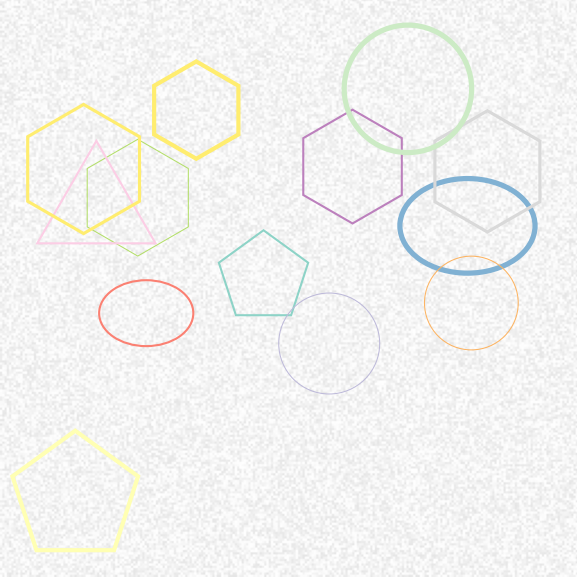[{"shape": "pentagon", "thickness": 1, "radius": 0.41, "center": [0.456, 0.519]}, {"shape": "pentagon", "thickness": 2, "radius": 0.57, "center": [0.13, 0.139]}, {"shape": "circle", "thickness": 0.5, "radius": 0.44, "center": [0.57, 0.404]}, {"shape": "oval", "thickness": 1, "radius": 0.41, "center": [0.253, 0.457]}, {"shape": "oval", "thickness": 2.5, "radius": 0.59, "center": [0.809, 0.608]}, {"shape": "circle", "thickness": 0.5, "radius": 0.41, "center": [0.816, 0.474]}, {"shape": "hexagon", "thickness": 0.5, "radius": 0.51, "center": [0.239, 0.657]}, {"shape": "triangle", "thickness": 1, "radius": 0.59, "center": [0.167, 0.637]}, {"shape": "hexagon", "thickness": 1.5, "radius": 0.52, "center": [0.844, 0.702]}, {"shape": "hexagon", "thickness": 1, "radius": 0.49, "center": [0.61, 0.711]}, {"shape": "circle", "thickness": 2.5, "radius": 0.55, "center": [0.706, 0.845]}, {"shape": "hexagon", "thickness": 1.5, "radius": 0.56, "center": [0.145, 0.707]}, {"shape": "hexagon", "thickness": 2, "radius": 0.42, "center": [0.34, 0.808]}]